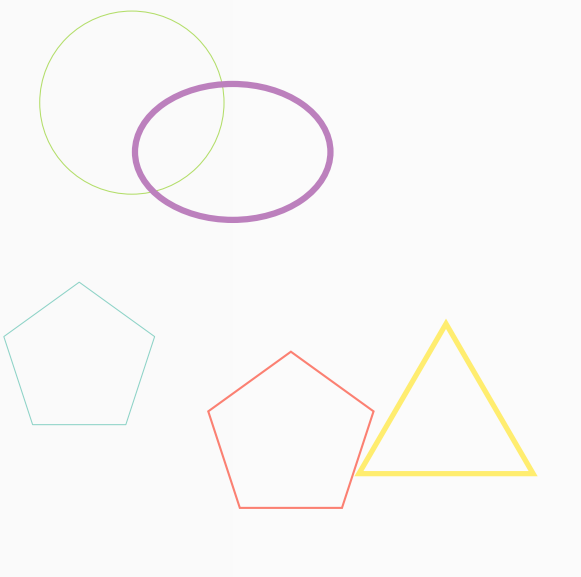[{"shape": "pentagon", "thickness": 0.5, "radius": 0.68, "center": [0.136, 0.374]}, {"shape": "pentagon", "thickness": 1, "radius": 0.75, "center": [0.5, 0.241]}, {"shape": "circle", "thickness": 0.5, "radius": 0.79, "center": [0.227, 0.821]}, {"shape": "oval", "thickness": 3, "radius": 0.84, "center": [0.4, 0.736]}, {"shape": "triangle", "thickness": 2.5, "radius": 0.87, "center": [0.767, 0.265]}]